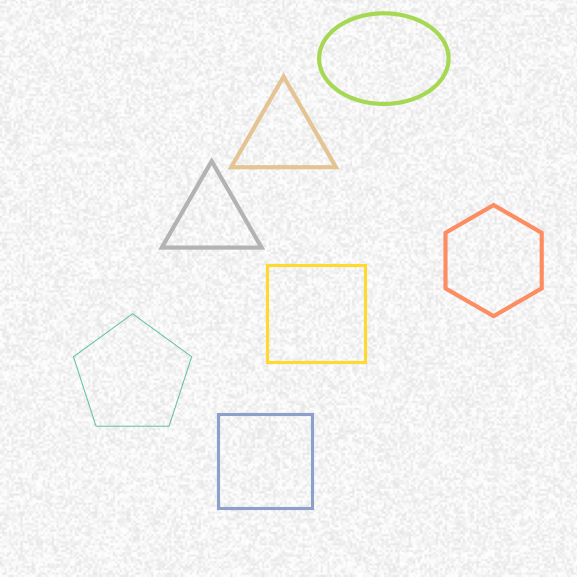[{"shape": "pentagon", "thickness": 0.5, "radius": 0.54, "center": [0.23, 0.348]}, {"shape": "hexagon", "thickness": 2, "radius": 0.48, "center": [0.855, 0.548]}, {"shape": "square", "thickness": 1.5, "radius": 0.41, "center": [0.459, 0.201]}, {"shape": "oval", "thickness": 2, "radius": 0.56, "center": [0.665, 0.898]}, {"shape": "square", "thickness": 1.5, "radius": 0.42, "center": [0.547, 0.456]}, {"shape": "triangle", "thickness": 2, "radius": 0.52, "center": [0.491, 0.762]}, {"shape": "triangle", "thickness": 2, "radius": 0.5, "center": [0.367, 0.62]}]